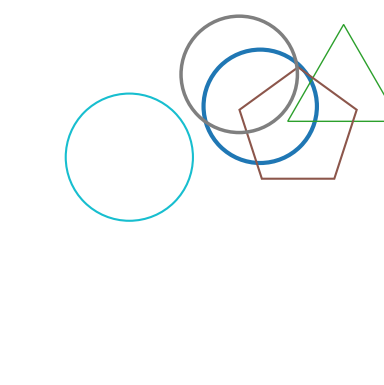[{"shape": "circle", "thickness": 3, "radius": 0.74, "center": [0.676, 0.724]}, {"shape": "triangle", "thickness": 1, "radius": 0.84, "center": [0.893, 0.769]}, {"shape": "pentagon", "thickness": 1.5, "radius": 0.8, "center": [0.774, 0.665]}, {"shape": "circle", "thickness": 2.5, "radius": 0.76, "center": [0.621, 0.807]}, {"shape": "circle", "thickness": 1.5, "radius": 0.83, "center": [0.336, 0.592]}]